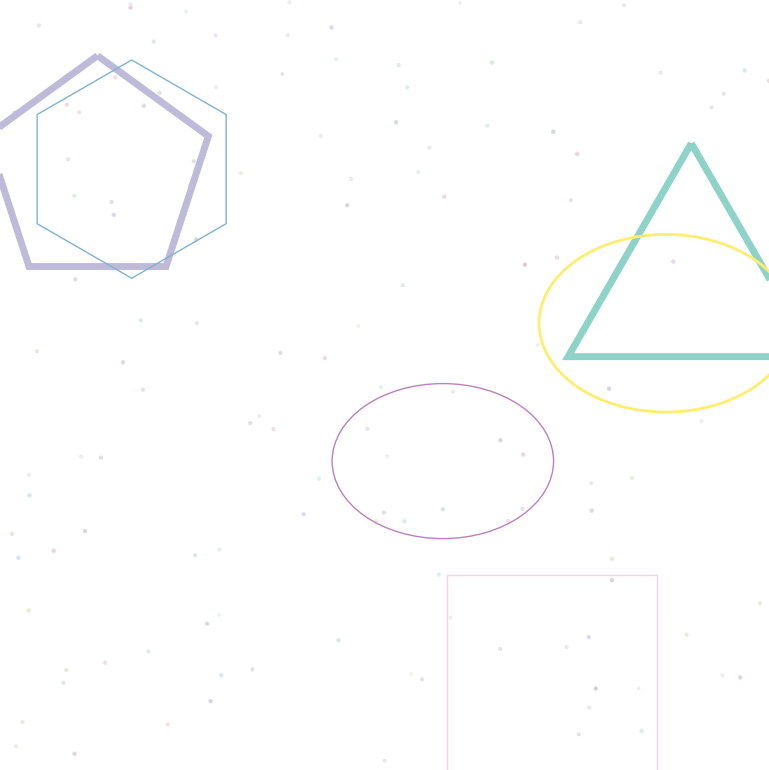[{"shape": "triangle", "thickness": 2.5, "radius": 0.92, "center": [0.898, 0.629]}, {"shape": "pentagon", "thickness": 2.5, "radius": 0.76, "center": [0.127, 0.776]}, {"shape": "hexagon", "thickness": 0.5, "radius": 0.71, "center": [0.171, 0.78]}, {"shape": "square", "thickness": 0.5, "radius": 0.68, "center": [0.717, 0.117]}, {"shape": "oval", "thickness": 0.5, "radius": 0.72, "center": [0.575, 0.401]}, {"shape": "oval", "thickness": 1, "radius": 0.82, "center": [0.865, 0.58]}]